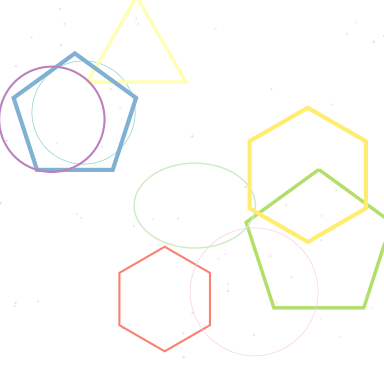[{"shape": "circle", "thickness": 0.5, "radius": 0.67, "center": [0.217, 0.708]}, {"shape": "triangle", "thickness": 2.5, "radius": 0.74, "center": [0.355, 0.861]}, {"shape": "hexagon", "thickness": 1.5, "radius": 0.68, "center": [0.428, 0.223]}, {"shape": "pentagon", "thickness": 3, "radius": 0.84, "center": [0.194, 0.694]}, {"shape": "pentagon", "thickness": 2.5, "radius": 0.99, "center": [0.828, 0.361]}, {"shape": "circle", "thickness": 0.5, "radius": 0.83, "center": [0.66, 0.242]}, {"shape": "circle", "thickness": 1.5, "radius": 0.68, "center": [0.135, 0.69]}, {"shape": "oval", "thickness": 1, "radius": 0.79, "center": [0.506, 0.466]}, {"shape": "hexagon", "thickness": 3, "radius": 0.87, "center": [0.799, 0.546]}]